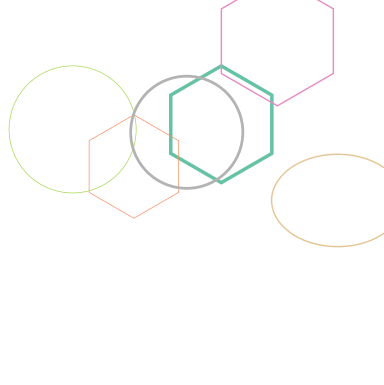[{"shape": "hexagon", "thickness": 2.5, "radius": 0.76, "center": [0.575, 0.677]}, {"shape": "hexagon", "thickness": 0.5, "radius": 0.67, "center": [0.348, 0.567]}, {"shape": "hexagon", "thickness": 1, "radius": 0.84, "center": [0.72, 0.893]}, {"shape": "circle", "thickness": 0.5, "radius": 0.83, "center": [0.189, 0.664]}, {"shape": "oval", "thickness": 1, "radius": 0.86, "center": [0.877, 0.479]}, {"shape": "circle", "thickness": 2, "radius": 0.73, "center": [0.485, 0.656]}]